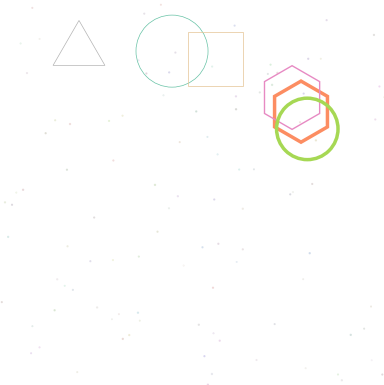[{"shape": "circle", "thickness": 0.5, "radius": 0.47, "center": [0.447, 0.867]}, {"shape": "hexagon", "thickness": 2.5, "radius": 0.4, "center": [0.782, 0.71]}, {"shape": "hexagon", "thickness": 1, "radius": 0.41, "center": [0.759, 0.747]}, {"shape": "circle", "thickness": 2.5, "radius": 0.4, "center": [0.798, 0.665]}, {"shape": "square", "thickness": 0.5, "radius": 0.35, "center": [0.56, 0.847]}, {"shape": "triangle", "thickness": 0.5, "radius": 0.39, "center": [0.205, 0.869]}]